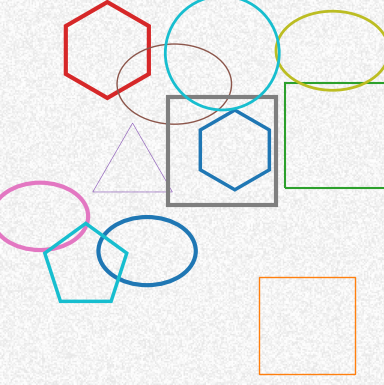[{"shape": "oval", "thickness": 3, "radius": 0.63, "center": [0.382, 0.348]}, {"shape": "hexagon", "thickness": 2.5, "radius": 0.52, "center": [0.61, 0.611]}, {"shape": "square", "thickness": 1, "radius": 0.63, "center": [0.797, 0.155]}, {"shape": "square", "thickness": 1.5, "radius": 0.68, "center": [0.878, 0.649]}, {"shape": "hexagon", "thickness": 3, "radius": 0.62, "center": [0.279, 0.87]}, {"shape": "triangle", "thickness": 0.5, "radius": 0.6, "center": [0.344, 0.561]}, {"shape": "oval", "thickness": 1, "radius": 0.74, "center": [0.453, 0.782]}, {"shape": "oval", "thickness": 3, "radius": 0.62, "center": [0.104, 0.438]}, {"shape": "square", "thickness": 3, "radius": 0.7, "center": [0.576, 0.608]}, {"shape": "oval", "thickness": 2, "radius": 0.73, "center": [0.864, 0.868]}, {"shape": "pentagon", "thickness": 2.5, "radius": 0.56, "center": [0.223, 0.308]}, {"shape": "circle", "thickness": 2, "radius": 0.74, "center": [0.577, 0.862]}]